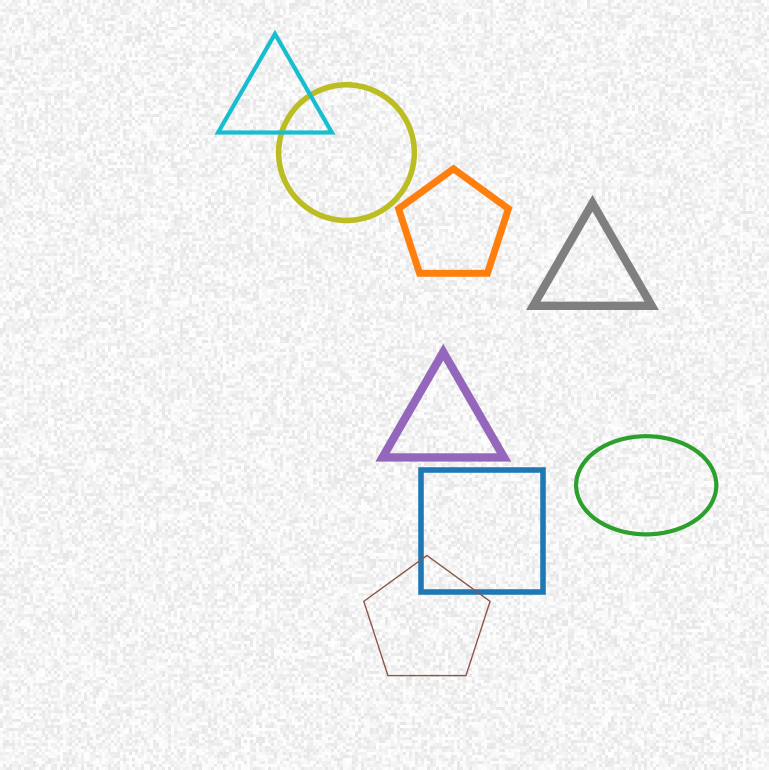[{"shape": "square", "thickness": 2, "radius": 0.4, "center": [0.626, 0.311]}, {"shape": "pentagon", "thickness": 2.5, "radius": 0.38, "center": [0.589, 0.706]}, {"shape": "oval", "thickness": 1.5, "radius": 0.46, "center": [0.839, 0.37]}, {"shape": "triangle", "thickness": 3, "radius": 0.46, "center": [0.576, 0.451]}, {"shape": "pentagon", "thickness": 0.5, "radius": 0.43, "center": [0.554, 0.192]}, {"shape": "triangle", "thickness": 3, "radius": 0.44, "center": [0.769, 0.647]}, {"shape": "circle", "thickness": 2, "radius": 0.44, "center": [0.45, 0.802]}, {"shape": "triangle", "thickness": 1.5, "radius": 0.43, "center": [0.357, 0.871]}]